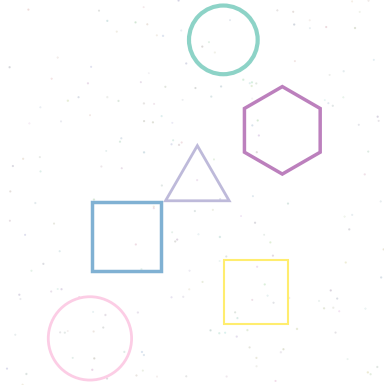[{"shape": "circle", "thickness": 3, "radius": 0.45, "center": [0.58, 0.896]}, {"shape": "triangle", "thickness": 2, "radius": 0.48, "center": [0.513, 0.526]}, {"shape": "square", "thickness": 2.5, "radius": 0.45, "center": [0.33, 0.386]}, {"shape": "circle", "thickness": 2, "radius": 0.54, "center": [0.234, 0.121]}, {"shape": "hexagon", "thickness": 2.5, "radius": 0.57, "center": [0.733, 0.661]}, {"shape": "square", "thickness": 1.5, "radius": 0.42, "center": [0.665, 0.241]}]